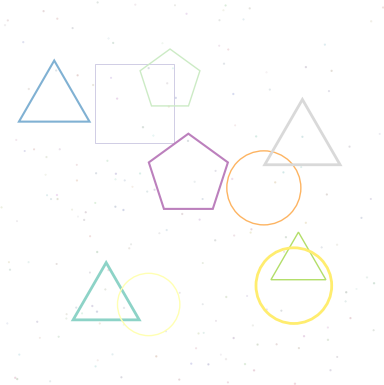[{"shape": "triangle", "thickness": 2, "radius": 0.5, "center": [0.276, 0.219]}, {"shape": "circle", "thickness": 1, "radius": 0.4, "center": [0.386, 0.209]}, {"shape": "square", "thickness": 0.5, "radius": 0.51, "center": [0.348, 0.731]}, {"shape": "triangle", "thickness": 1.5, "radius": 0.53, "center": [0.141, 0.737]}, {"shape": "circle", "thickness": 1, "radius": 0.48, "center": [0.685, 0.512]}, {"shape": "triangle", "thickness": 1, "radius": 0.41, "center": [0.775, 0.315]}, {"shape": "triangle", "thickness": 2, "radius": 0.57, "center": [0.785, 0.629]}, {"shape": "pentagon", "thickness": 1.5, "radius": 0.54, "center": [0.489, 0.545]}, {"shape": "pentagon", "thickness": 1, "radius": 0.41, "center": [0.442, 0.791]}, {"shape": "circle", "thickness": 2, "radius": 0.49, "center": [0.763, 0.258]}]